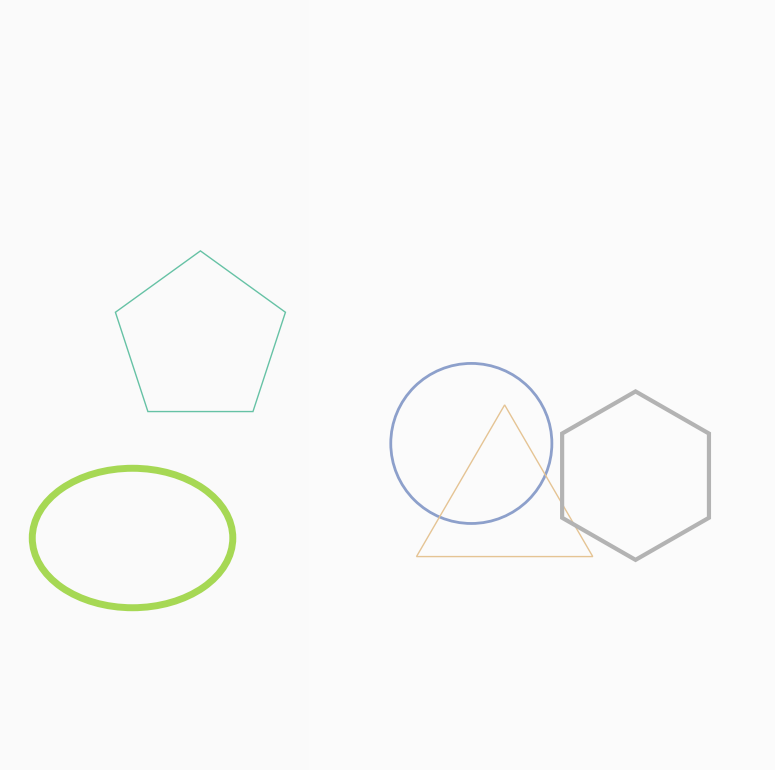[{"shape": "pentagon", "thickness": 0.5, "radius": 0.58, "center": [0.259, 0.559]}, {"shape": "circle", "thickness": 1, "radius": 0.52, "center": [0.608, 0.424]}, {"shape": "oval", "thickness": 2.5, "radius": 0.65, "center": [0.171, 0.301]}, {"shape": "triangle", "thickness": 0.5, "radius": 0.66, "center": [0.651, 0.343]}, {"shape": "hexagon", "thickness": 1.5, "radius": 0.55, "center": [0.82, 0.382]}]